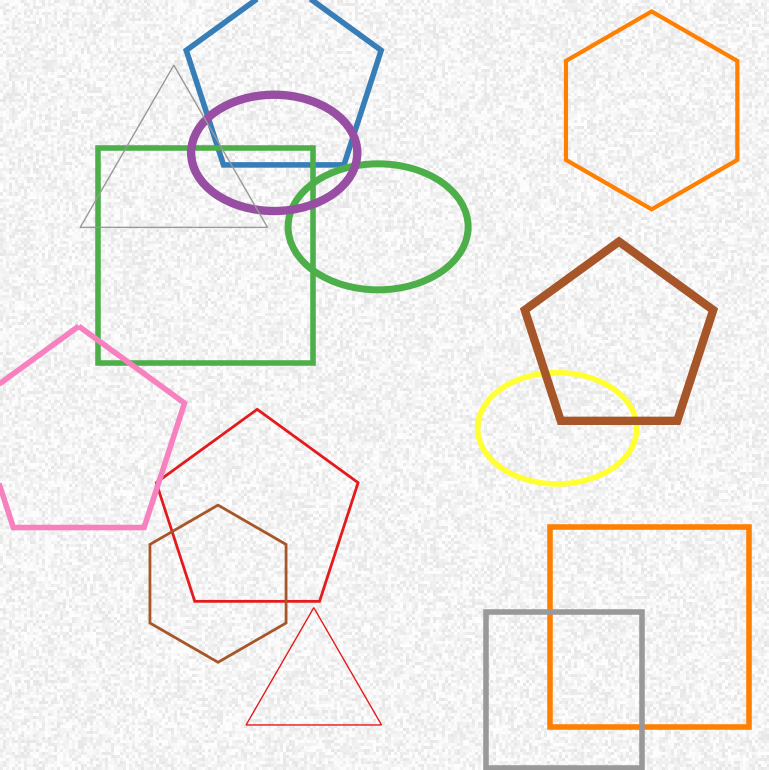[{"shape": "triangle", "thickness": 0.5, "radius": 0.51, "center": [0.408, 0.109]}, {"shape": "pentagon", "thickness": 1, "radius": 0.69, "center": [0.334, 0.331]}, {"shape": "pentagon", "thickness": 2, "radius": 0.67, "center": [0.368, 0.893]}, {"shape": "oval", "thickness": 2.5, "radius": 0.58, "center": [0.491, 0.705]}, {"shape": "square", "thickness": 2, "radius": 0.7, "center": [0.267, 0.669]}, {"shape": "oval", "thickness": 3, "radius": 0.54, "center": [0.356, 0.801]}, {"shape": "square", "thickness": 2, "radius": 0.65, "center": [0.843, 0.185]}, {"shape": "hexagon", "thickness": 1.5, "radius": 0.64, "center": [0.846, 0.857]}, {"shape": "oval", "thickness": 2, "radius": 0.52, "center": [0.724, 0.444]}, {"shape": "hexagon", "thickness": 1, "radius": 0.51, "center": [0.283, 0.242]}, {"shape": "pentagon", "thickness": 3, "radius": 0.64, "center": [0.804, 0.558]}, {"shape": "pentagon", "thickness": 2, "radius": 0.72, "center": [0.102, 0.432]}, {"shape": "triangle", "thickness": 0.5, "radius": 0.7, "center": [0.226, 0.775]}, {"shape": "square", "thickness": 2, "radius": 0.51, "center": [0.732, 0.104]}]